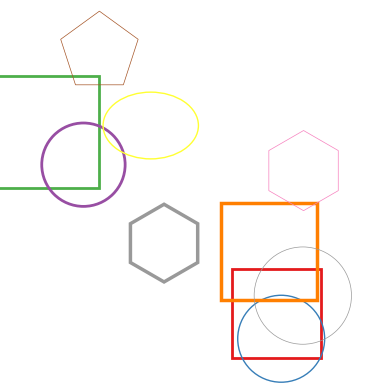[{"shape": "square", "thickness": 2, "radius": 0.58, "center": [0.718, 0.185]}, {"shape": "circle", "thickness": 1, "radius": 0.56, "center": [0.73, 0.12]}, {"shape": "square", "thickness": 2, "radius": 0.72, "center": [0.113, 0.658]}, {"shape": "circle", "thickness": 2, "radius": 0.54, "center": [0.217, 0.572]}, {"shape": "square", "thickness": 2.5, "radius": 0.62, "center": [0.699, 0.347]}, {"shape": "oval", "thickness": 1, "radius": 0.62, "center": [0.392, 0.674]}, {"shape": "pentagon", "thickness": 0.5, "radius": 0.53, "center": [0.258, 0.865]}, {"shape": "hexagon", "thickness": 0.5, "radius": 0.52, "center": [0.788, 0.557]}, {"shape": "circle", "thickness": 0.5, "radius": 0.63, "center": [0.787, 0.232]}, {"shape": "hexagon", "thickness": 2.5, "radius": 0.5, "center": [0.426, 0.369]}]